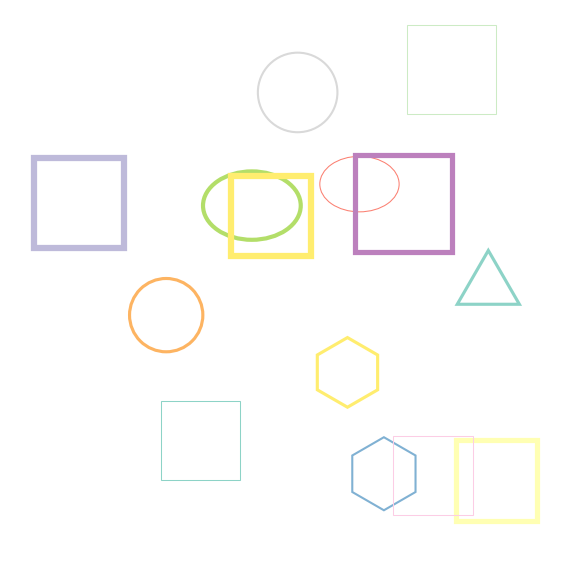[{"shape": "triangle", "thickness": 1.5, "radius": 0.31, "center": [0.846, 0.503]}, {"shape": "square", "thickness": 0.5, "radius": 0.34, "center": [0.347, 0.236]}, {"shape": "square", "thickness": 2.5, "radius": 0.35, "center": [0.859, 0.168]}, {"shape": "square", "thickness": 3, "radius": 0.39, "center": [0.137, 0.648]}, {"shape": "oval", "thickness": 0.5, "radius": 0.34, "center": [0.622, 0.68]}, {"shape": "hexagon", "thickness": 1, "radius": 0.32, "center": [0.665, 0.179]}, {"shape": "circle", "thickness": 1.5, "radius": 0.32, "center": [0.288, 0.453]}, {"shape": "oval", "thickness": 2, "radius": 0.42, "center": [0.436, 0.643]}, {"shape": "square", "thickness": 0.5, "radius": 0.34, "center": [0.75, 0.176]}, {"shape": "circle", "thickness": 1, "radius": 0.34, "center": [0.515, 0.839]}, {"shape": "square", "thickness": 2.5, "radius": 0.42, "center": [0.699, 0.647]}, {"shape": "square", "thickness": 0.5, "radius": 0.38, "center": [0.782, 0.879]}, {"shape": "square", "thickness": 3, "radius": 0.35, "center": [0.47, 0.626]}, {"shape": "hexagon", "thickness": 1.5, "radius": 0.3, "center": [0.602, 0.354]}]